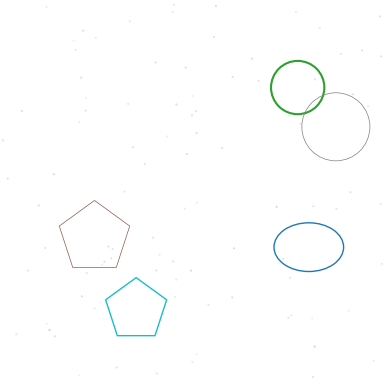[{"shape": "oval", "thickness": 1, "radius": 0.45, "center": [0.802, 0.358]}, {"shape": "circle", "thickness": 1.5, "radius": 0.35, "center": [0.773, 0.773]}, {"shape": "pentagon", "thickness": 0.5, "radius": 0.48, "center": [0.245, 0.383]}, {"shape": "circle", "thickness": 0.5, "radius": 0.44, "center": [0.872, 0.671]}, {"shape": "pentagon", "thickness": 1, "radius": 0.42, "center": [0.354, 0.196]}]